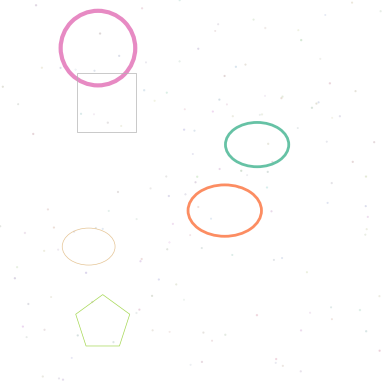[{"shape": "oval", "thickness": 2, "radius": 0.41, "center": [0.668, 0.624]}, {"shape": "oval", "thickness": 2, "radius": 0.48, "center": [0.584, 0.453]}, {"shape": "circle", "thickness": 3, "radius": 0.48, "center": [0.254, 0.875]}, {"shape": "pentagon", "thickness": 0.5, "radius": 0.37, "center": [0.267, 0.161]}, {"shape": "oval", "thickness": 0.5, "radius": 0.34, "center": [0.23, 0.36]}, {"shape": "square", "thickness": 0.5, "radius": 0.38, "center": [0.277, 0.734]}]